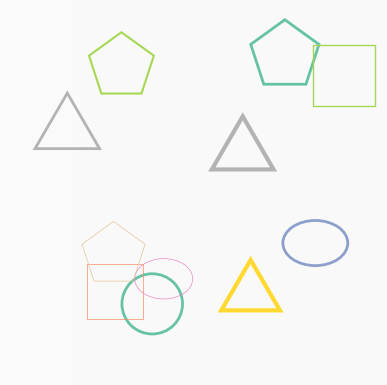[{"shape": "circle", "thickness": 2, "radius": 0.39, "center": [0.393, 0.211]}, {"shape": "pentagon", "thickness": 2, "radius": 0.46, "center": [0.735, 0.856]}, {"shape": "square", "thickness": 0.5, "radius": 0.36, "center": [0.297, 0.243]}, {"shape": "oval", "thickness": 2, "radius": 0.42, "center": [0.814, 0.369]}, {"shape": "oval", "thickness": 0.5, "radius": 0.37, "center": [0.422, 0.276]}, {"shape": "pentagon", "thickness": 1.5, "radius": 0.44, "center": [0.313, 0.828]}, {"shape": "square", "thickness": 1, "radius": 0.4, "center": [0.888, 0.804]}, {"shape": "triangle", "thickness": 3, "radius": 0.44, "center": [0.647, 0.237]}, {"shape": "pentagon", "thickness": 0.5, "radius": 0.43, "center": [0.293, 0.339]}, {"shape": "triangle", "thickness": 2, "radius": 0.48, "center": [0.174, 0.662]}, {"shape": "triangle", "thickness": 3, "radius": 0.46, "center": [0.626, 0.606]}]